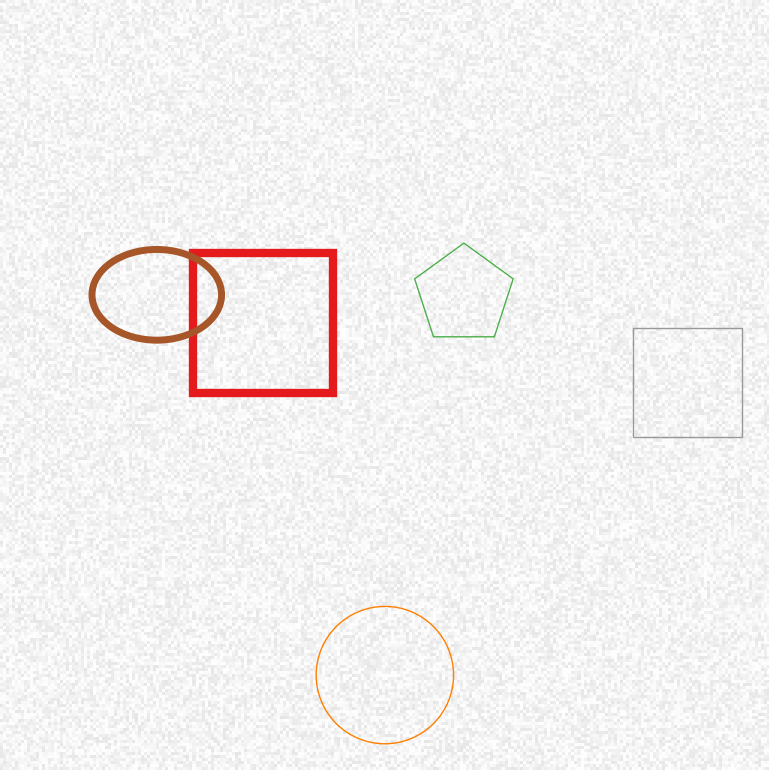[{"shape": "square", "thickness": 3, "radius": 0.46, "center": [0.341, 0.581]}, {"shape": "pentagon", "thickness": 0.5, "radius": 0.34, "center": [0.602, 0.617]}, {"shape": "circle", "thickness": 0.5, "radius": 0.45, "center": [0.5, 0.123]}, {"shape": "oval", "thickness": 2.5, "radius": 0.42, "center": [0.204, 0.617]}, {"shape": "square", "thickness": 0.5, "radius": 0.35, "center": [0.893, 0.503]}]